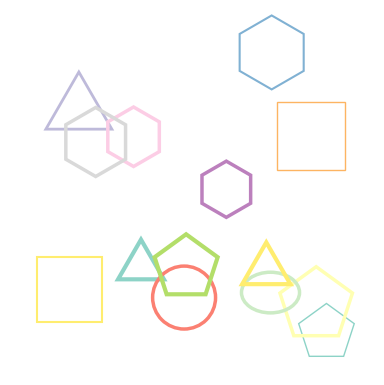[{"shape": "pentagon", "thickness": 1, "radius": 0.38, "center": [0.848, 0.136]}, {"shape": "triangle", "thickness": 3, "radius": 0.34, "center": [0.366, 0.309]}, {"shape": "pentagon", "thickness": 2.5, "radius": 0.5, "center": [0.821, 0.208]}, {"shape": "triangle", "thickness": 2, "radius": 0.49, "center": [0.205, 0.714]}, {"shape": "circle", "thickness": 2.5, "radius": 0.41, "center": [0.478, 0.227]}, {"shape": "hexagon", "thickness": 1.5, "radius": 0.48, "center": [0.706, 0.864]}, {"shape": "square", "thickness": 1, "radius": 0.44, "center": [0.807, 0.646]}, {"shape": "pentagon", "thickness": 3, "radius": 0.43, "center": [0.483, 0.305]}, {"shape": "hexagon", "thickness": 2.5, "radius": 0.39, "center": [0.347, 0.645]}, {"shape": "hexagon", "thickness": 2.5, "radius": 0.45, "center": [0.249, 0.631]}, {"shape": "hexagon", "thickness": 2.5, "radius": 0.36, "center": [0.588, 0.508]}, {"shape": "oval", "thickness": 2.5, "radius": 0.38, "center": [0.703, 0.24]}, {"shape": "square", "thickness": 1.5, "radius": 0.42, "center": [0.18, 0.249]}, {"shape": "triangle", "thickness": 3, "radius": 0.36, "center": [0.692, 0.298]}]